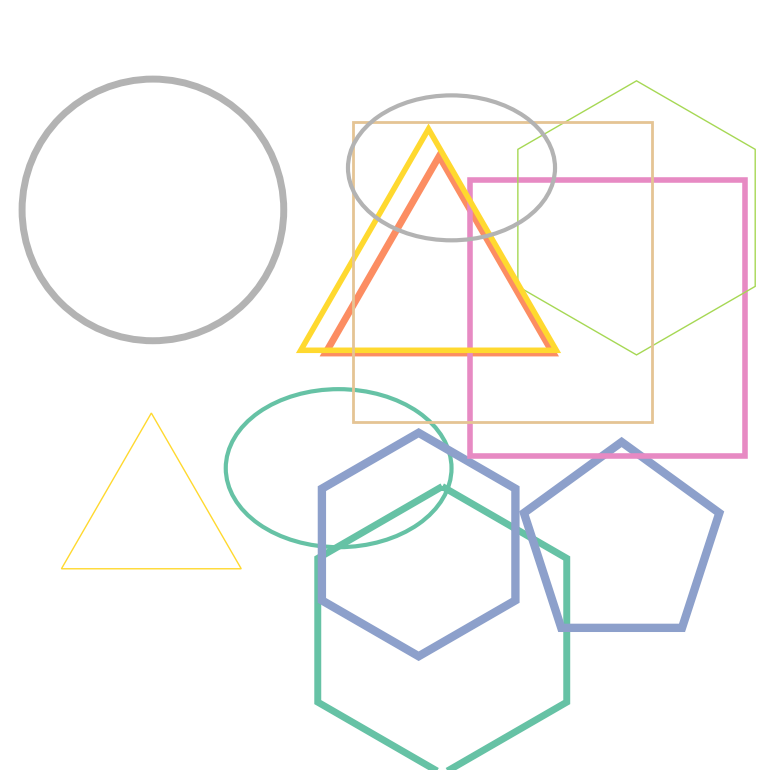[{"shape": "oval", "thickness": 1.5, "radius": 0.73, "center": [0.44, 0.392]}, {"shape": "hexagon", "thickness": 2.5, "radius": 0.93, "center": [0.574, 0.181]}, {"shape": "triangle", "thickness": 2.5, "radius": 0.85, "center": [0.571, 0.627]}, {"shape": "hexagon", "thickness": 3, "radius": 0.73, "center": [0.544, 0.293]}, {"shape": "pentagon", "thickness": 3, "radius": 0.67, "center": [0.807, 0.293]}, {"shape": "square", "thickness": 2, "radius": 0.89, "center": [0.789, 0.587]}, {"shape": "hexagon", "thickness": 0.5, "radius": 0.89, "center": [0.827, 0.717]}, {"shape": "triangle", "thickness": 2, "radius": 0.96, "center": [0.557, 0.641]}, {"shape": "triangle", "thickness": 0.5, "radius": 0.67, "center": [0.197, 0.329]}, {"shape": "square", "thickness": 1, "radius": 0.97, "center": [0.653, 0.646]}, {"shape": "oval", "thickness": 1.5, "radius": 0.67, "center": [0.586, 0.782]}, {"shape": "circle", "thickness": 2.5, "radius": 0.85, "center": [0.199, 0.727]}]